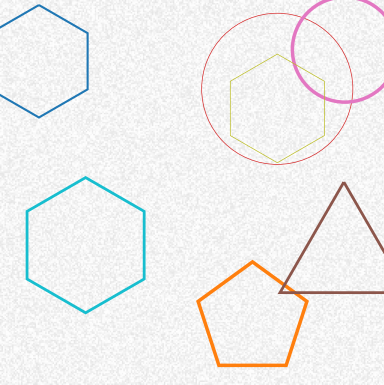[{"shape": "hexagon", "thickness": 1.5, "radius": 0.73, "center": [0.101, 0.841]}, {"shape": "pentagon", "thickness": 2.5, "radius": 0.74, "center": [0.656, 0.171]}, {"shape": "circle", "thickness": 0.5, "radius": 0.98, "center": [0.72, 0.769]}, {"shape": "triangle", "thickness": 2, "radius": 0.96, "center": [0.893, 0.336]}, {"shape": "circle", "thickness": 2.5, "radius": 0.68, "center": [0.896, 0.871]}, {"shape": "hexagon", "thickness": 0.5, "radius": 0.71, "center": [0.72, 0.718]}, {"shape": "hexagon", "thickness": 2, "radius": 0.88, "center": [0.222, 0.363]}]